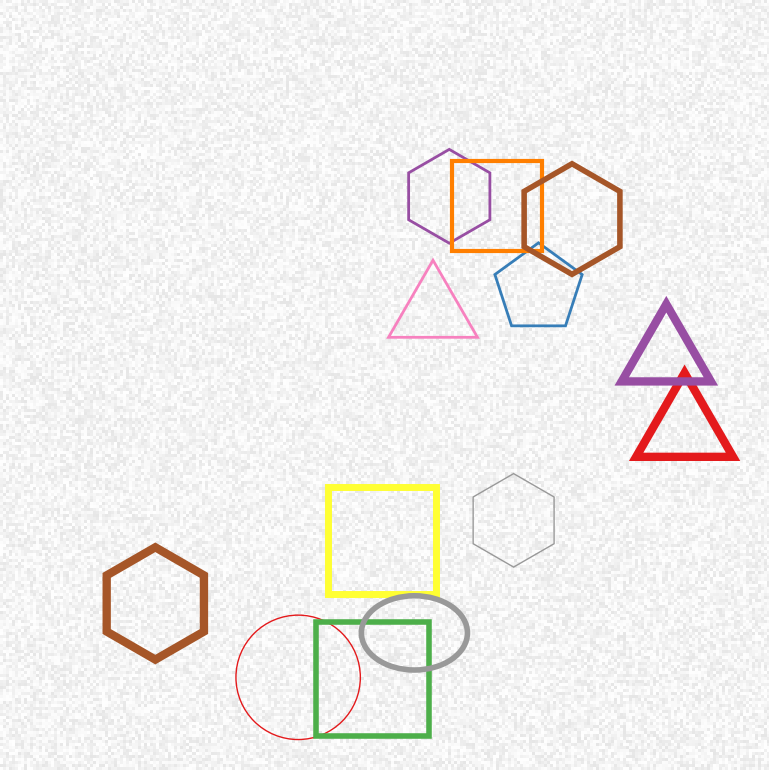[{"shape": "triangle", "thickness": 3, "radius": 0.36, "center": [0.889, 0.443]}, {"shape": "circle", "thickness": 0.5, "radius": 0.4, "center": [0.387, 0.12]}, {"shape": "pentagon", "thickness": 1, "radius": 0.3, "center": [0.699, 0.625]}, {"shape": "square", "thickness": 2, "radius": 0.37, "center": [0.484, 0.118]}, {"shape": "triangle", "thickness": 3, "radius": 0.33, "center": [0.865, 0.538]}, {"shape": "hexagon", "thickness": 1, "radius": 0.3, "center": [0.583, 0.745]}, {"shape": "square", "thickness": 1.5, "radius": 0.29, "center": [0.645, 0.733]}, {"shape": "square", "thickness": 2.5, "radius": 0.35, "center": [0.496, 0.298]}, {"shape": "hexagon", "thickness": 3, "radius": 0.36, "center": [0.202, 0.216]}, {"shape": "hexagon", "thickness": 2, "radius": 0.36, "center": [0.743, 0.716]}, {"shape": "triangle", "thickness": 1, "radius": 0.33, "center": [0.562, 0.595]}, {"shape": "oval", "thickness": 2, "radius": 0.34, "center": [0.538, 0.178]}, {"shape": "hexagon", "thickness": 0.5, "radius": 0.3, "center": [0.667, 0.324]}]